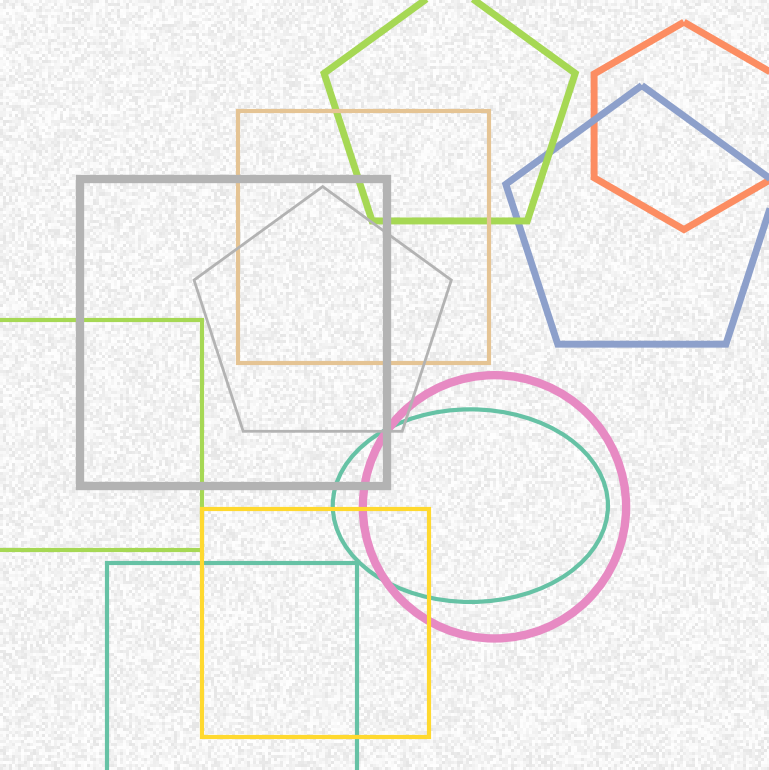[{"shape": "oval", "thickness": 1.5, "radius": 0.89, "center": [0.611, 0.343]}, {"shape": "square", "thickness": 1.5, "radius": 0.81, "center": [0.301, 0.107]}, {"shape": "hexagon", "thickness": 2.5, "radius": 0.67, "center": [0.888, 0.837]}, {"shape": "pentagon", "thickness": 2.5, "radius": 0.93, "center": [0.834, 0.703]}, {"shape": "circle", "thickness": 3, "radius": 0.85, "center": [0.642, 0.342]}, {"shape": "pentagon", "thickness": 2.5, "radius": 0.86, "center": [0.584, 0.852]}, {"shape": "square", "thickness": 1.5, "radius": 0.75, "center": [0.113, 0.435]}, {"shape": "square", "thickness": 1.5, "radius": 0.74, "center": [0.41, 0.191]}, {"shape": "square", "thickness": 1.5, "radius": 0.82, "center": [0.472, 0.693]}, {"shape": "square", "thickness": 3, "radius": 1.0, "center": [0.304, 0.568]}, {"shape": "pentagon", "thickness": 1, "radius": 0.88, "center": [0.419, 0.582]}]